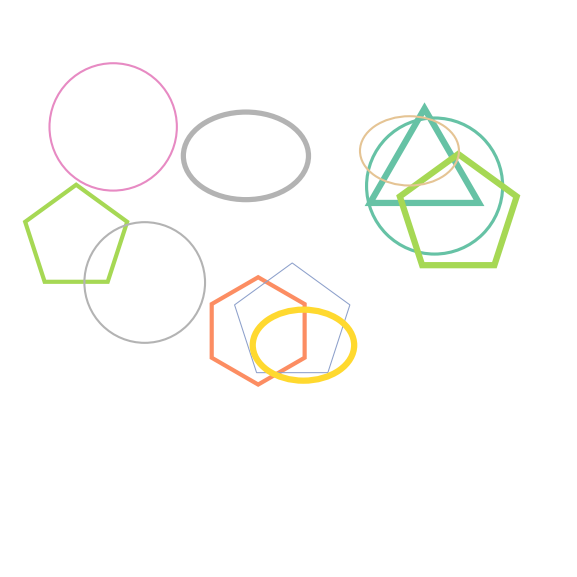[{"shape": "circle", "thickness": 1.5, "radius": 0.59, "center": [0.753, 0.677]}, {"shape": "triangle", "thickness": 3, "radius": 0.54, "center": [0.735, 0.702]}, {"shape": "hexagon", "thickness": 2, "radius": 0.46, "center": [0.447, 0.426]}, {"shape": "pentagon", "thickness": 0.5, "radius": 0.52, "center": [0.506, 0.439]}, {"shape": "circle", "thickness": 1, "radius": 0.55, "center": [0.196, 0.779]}, {"shape": "pentagon", "thickness": 3, "radius": 0.53, "center": [0.794, 0.626]}, {"shape": "pentagon", "thickness": 2, "radius": 0.46, "center": [0.132, 0.586]}, {"shape": "oval", "thickness": 3, "radius": 0.44, "center": [0.525, 0.401]}, {"shape": "oval", "thickness": 1, "radius": 0.43, "center": [0.709, 0.738]}, {"shape": "oval", "thickness": 2.5, "radius": 0.54, "center": [0.426, 0.729]}, {"shape": "circle", "thickness": 1, "radius": 0.52, "center": [0.251, 0.51]}]